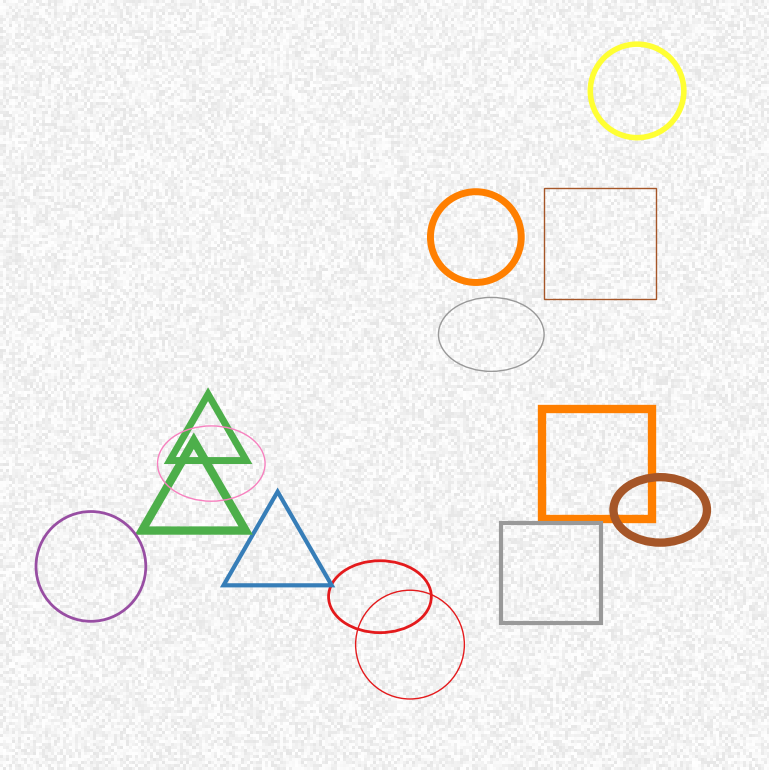[{"shape": "circle", "thickness": 0.5, "radius": 0.35, "center": [0.532, 0.163]}, {"shape": "oval", "thickness": 1, "radius": 0.33, "center": [0.493, 0.225]}, {"shape": "triangle", "thickness": 1.5, "radius": 0.41, "center": [0.361, 0.28]}, {"shape": "triangle", "thickness": 2.5, "radius": 0.29, "center": [0.27, 0.431]}, {"shape": "triangle", "thickness": 3, "radius": 0.39, "center": [0.252, 0.35]}, {"shape": "circle", "thickness": 1, "radius": 0.36, "center": [0.118, 0.264]}, {"shape": "square", "thickness": 3, "radius": 0.36, "center": [0.776, 0.398]}, {"shape": "circle", "thickness": 2.5, "radius": 0.29, "center": [0.618, 0.692]}, {"shape": "circle", "thickness": 2, "radius": 0.3, "center": [0.827, 0.882]}, {"shape": "square", "thickness": 0.5, "radius": 0.36, "center": [0.779, 0.684]}, {"shape": "oval", "thickness": 3, "radius": 0.3, "center": [0.857, 0.338]}, {"shape": "oval", "thickness": 0.5, "radius": 0.35, "center": [0.274, 0.398]}, {"shape": "square", "thickness": 1.5, "radius": 0.32, "center": [0.715, 0.256]}, {"shape": "oval", "thickness": 0.5, "radius": 0.34, "center": [0.638, 0.566]}]